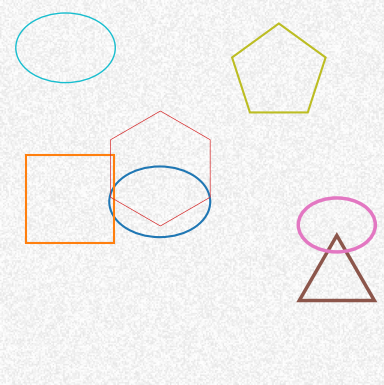[{"shape": "oval", "thickness": 1.5, "radius": 0.66, "center": [0.415, 0.476]}, {"shape": "square", "thickness": 1.5, "radius": 0.57, "center": [0.181, 0.483]}, {"shape": "hexagon", "thickness": 0.5, "radius": 0.75, "center": [0.417, 0.562]}, {"shape": "triangle", "thickness": 2.5, "radius": 0.56, "center": [0.875, 0.276]}, {"shape": "oval", "thickness": 2.5, "radius": 0.5, "center": [0.875, 0.416]}, {"shape": "pentagon", "thickness": 1.5, "radius": 0.64, "center": [0.724, 0.811]}, {"shape": "oval", "thickness": 1, "radius": 0.65, "center": [0.17, 0.876]}]